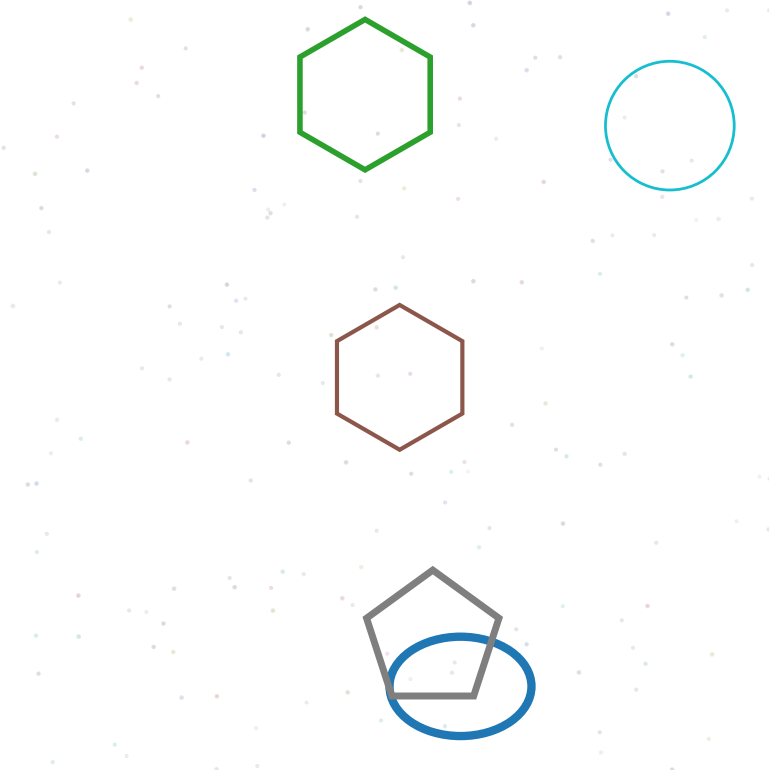[{"shape": "oval", "thickness": 3, "radius": 0.46, "center": [0.598, 0.109]}, {"shape": "hexagon", "thickness": 2, "radius": 0.49, "center": [0.474, 0.877]}, {"shape": "hexagon", "thickness": 1.5, "radius": 0.47, "center": [0.519, 0.51]}, {"shape": "pentagon", "thickness": 2.5, "radius": 0.45, "center": [0.562, 0.169]}, {"shape": "circle", "thickness": 1, "radius": 0.42, "center": [0.87, 0.837]}]